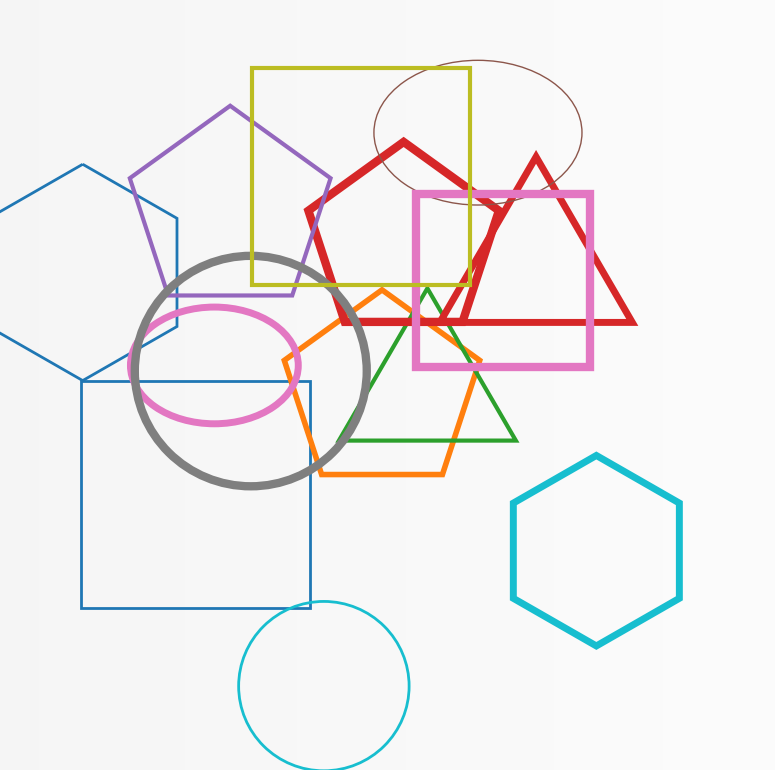[{"shape": "square", "thickness": 1, "radius": 0.74, "center": [0.252, 0.357]}, {"shape": "hexagon", "thickness": 1, "radius": 0.7, "center": [0.107, 0.646]}, {"shape": "pentagon", "thickness": 2, "radius": 0.66, "center": [0.493, 0.491]}, {"shape": "triangle", "thickness": 1.5, "radius": 0.66, "center": [0.551, 0.494]}, {"shape": "pentagon", "thickness": 3, "radius": 0.65, "center": [0.521, 0.686]}, {"shape": "triangle", "thickness": 2.5, "radius": 0.72, "center": [0.692, 0.653]}, {"shape": "pentagon", "thickness": 1.5, "radius": 0.68, "center": [0.297, 0.726]}, {"shape": "oval", "thickness": 0.5, "radius": 0.67, "center": [0.617, 0.828]}, {"shape": "square", "thickness": 3, "radius": 0.56, "center": [0.649, 0.636]}, {"shape": "oval", "thickness": 2.5, "radius": 0.54, "center": [0.277, 0.525]}, {"shape": "circle", "thickness": 3, "radius": 0.75, "center": [0.324, 0.518]}, {"shape": "square", "thickness": 1.5, "radius": 0.7, "center": [0.466, 0.771]}, {"shape": "circle", "thickness": 1, "radius": 0.55, "center": [0.418, 0.109]}, {"shape": "hexagon", "thickness": 2.5, "radius": 0.62, "center": [0.769, 0.285]}]